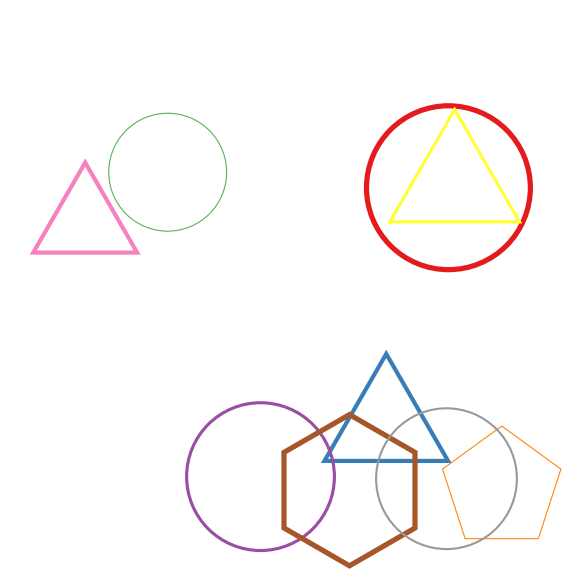[{"shape": "circle", "thickness": 2.5, "radius": 0.71, "center": [0.777, 0.674]}, {"shape": "triangle", "thickness": 2, "radius": 0.62, "center": [0.669, 0.263]}, {"shape": "circle", "thickness": 0.5, "radius": 0.51, "center": [0.29, 0.701]}, {"shape": "circle", "thickness": 1.5, "radius": 0.64, "center": [0.451, 0.174]}, {"shape": "pentagon", "thickness": 0.5, "radius": 0.54, "center": [0.869, 0.154]}, {"shape": "triangle", "thickness": 1.5, "radius": 0.65, "center": [0.787, 0.68]}, {"shape": "hexagon", "thickness": 2.5, "radius": 0.65, "center": [0.605, 0.15]}, {"shape": "triangle", "thickness": 2, "radius": 0.52, "center": [0.148, 0.614]}, {"shape": "circle", "thickness": 1, "radius": 0.61, "center": [0.773, 0.17]}]